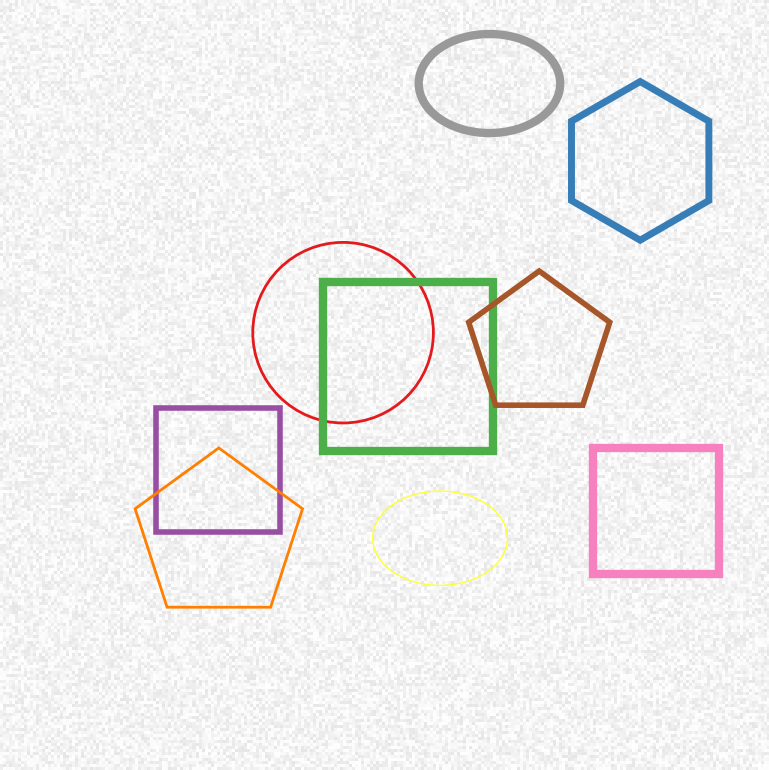[{"shape": "circle", "thickness": 1, "radius": 0.59, "center": [0.446, 0.568]}, {"shape": "hexagon", "thickness": 2.5, "radius": 0.52, "center": [0.831, 0.791]}, {"shape": "square", "thickness": 3, "radius": 0.55, "center": [0.53, 0.524]}, {"shape": "square", "thickness": 2, "radius": 0.4, "center": [0.283, 0.389]}, {"shape": "pentagon", "thickness": 1, "radius": 0.57, "center": [0.284, 0.304]}, {"shape": "oval", "thickness": 0.5, "radius": 0.44, "center": [0.571, 0.301]}, {"shape": "pentagon", "thickness": 2, "radius": 0.48, "center": [0.7, 0.552]}, {"shape": "square", "thickness": 3, "radius": 0.41, "center": [0.852, 0.336]}, {"shape": "oval", "thickness": 3, "radius": 0.46, "center": [0.636, 0.892]}]